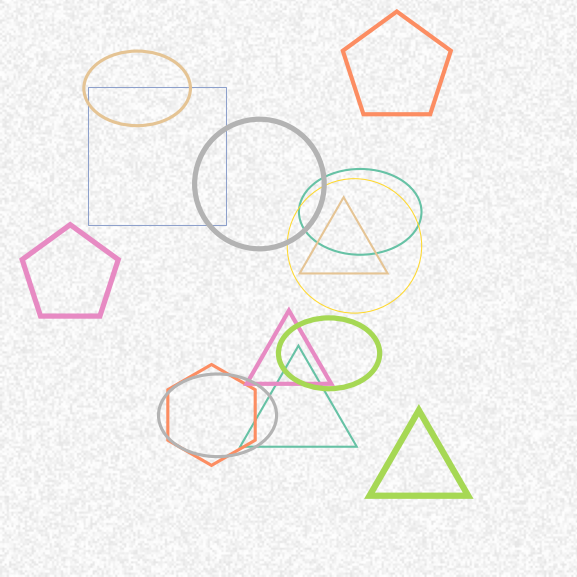[{"shape": "triangle", "thickness": 1, "radius": 0.58, "center": [0.517, 0.284]}, {"shape": "oval", "thickness": 1, "radius": 0.53, "center": [0.624, 0.632]}, {"shape": "pentagon", "thickness": 2, "radius": 0.49, "center": [0.687, 0.881]}, {"shape": "hexagon", "thickness": 1.5, "radius": 0.44, "center": [0.366, 0.281]}, {"shape": "square", "thickness": 0.5, "radius": 0.6, "center": [0.271, 0.729]}, {"shape": "pentagon", "thickness": 2.5, "radius": 0.44, "center": [0.122, 0.523]}, {"shape": "triangle", "thickness": 2, "radius": 0.42, "center": [0.5, 0.377]}, {"shape": "oval", "thickness": 2.5, "radius": 0.44, "center": [0.57, 0.387]}, {"shape": "triangle", "thickness": 3, "radius": 0.49, "center": [0.725, 0.19]}, {"shape": "circle", "thickness": 0.5, "radius": 0.58, "center": [0.614, 0.573]}, {"shape": "oval", "thickness": 1.5, "radius": 0.46, "center": [0.237, 0.846]}, {"shape": "triangle", "thickness": 1, "radius": 0.44, "center": [0.595, 0.57]}, {"shape": "circle", "thickness": 2.5, "radius": 0.56, "center": [0.449, 0.681]}, {"shape": "oval", "thickness": 1.5, "radius": 0.51, "center": [0.377, 0.28]}]